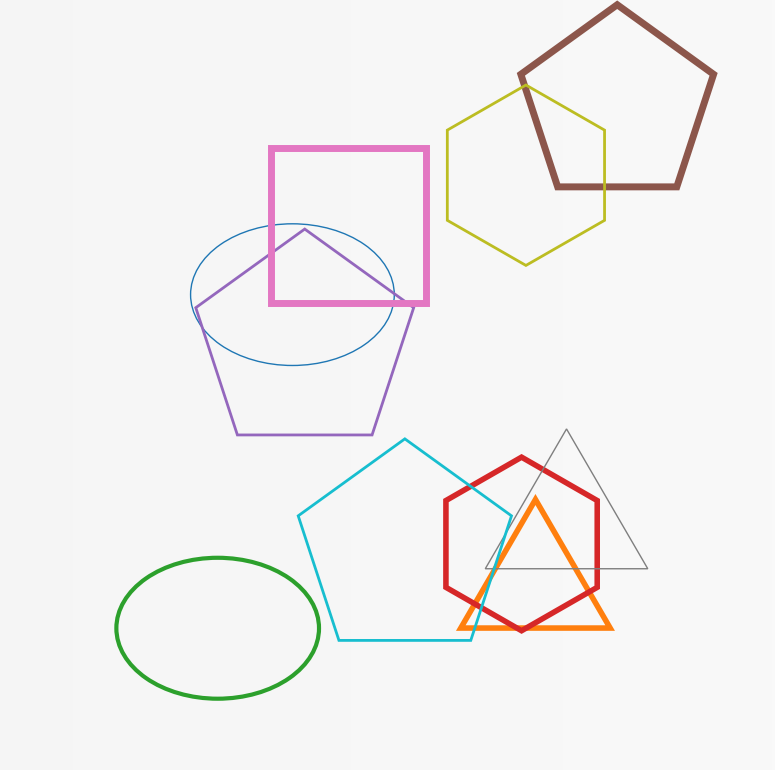[{"shape": "oval", "thickness": 0.5, "radius": 0.66, "center": [0.377, 0.617]}, {"shape": "triangle", "thickness": 2, "radius": 0.56, "center": [0.691, 0.24]}, {"shape": "oval", "thickness": 1.5, "radius": 0.65, "center": [0.281, 0.184]}, {"shape": "hexagon", "thickness": 2, "radius": 0.56, "center": [0.673, 0.294]}, {"shape": "pentagon", "thickness": 1, "radius": 0.74, "center": [0.393, 0.555]}, {"shape": "pentagon", "thickness": 2.5, "radius": 0.65, "center": [0.796, 0.863]}, {"shape": "square", "thickness": 2.5, "radius": 0.5, "center": [0.449, 0.707]}, {"shape": "triangle", "thickness": 0.5, "radius": 0.61, "center": [0.731, 0.322]}, {"shape": "hexagon", "thickness": 1, "radius": 0.59, "center": [0.679, 0.772]}, {"shape": "pentagon", "thickness": 1, "radius": 0.72, "center": [0.522, 0.285]}]